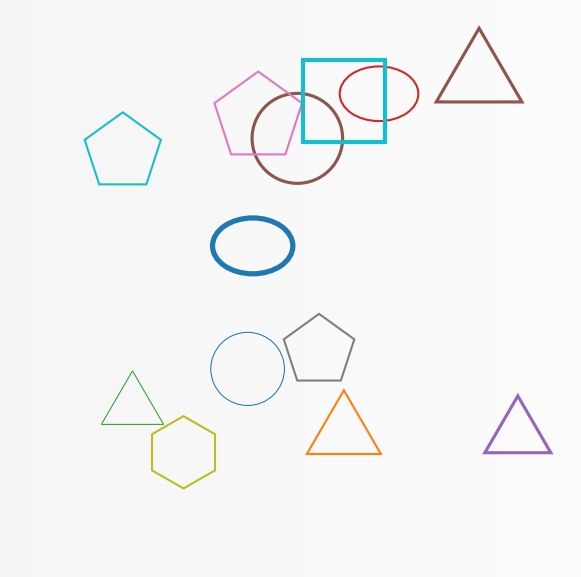[{"shape": "oval", "thickness": 2.5, "radius": 0.35, "center": [0.435, 0.573]}, {"shape": "circle", "thickness": 0.5, "radius": 0.32, "center": [0.426, 0.36]}, {"shape": "triangle", "thickness": 1, "radius": 0.37, "center": [0.592, 0.25]}, {"shape": "triangle", "thickness": 0.5, "radius": 0.31, "center": [0.228, 0.295]}, {"shape": "oval", "thickness": 1, "radius": 0.34, "center": [0.652, 0.837]}, {"shape": "triangle", "thickness": 1.5, "radius": 0.33, "center": [0.891, 0.248]}, {"shape": "triangle", "thickness": 1.5, "radius": 0.43, "center": [0.824, 0.865]}, {"shape": "circle", "thickness": 1.5, "radius": 0.39, "center": [0.512, 0.76]}, {"shape": "pentagon", "thickness": 1, "radius": 0.4, "center": [0.444, 0.796]}, {"shape": "pentagon", "thickness": 1, "radius": 0.32, "center": [0.549, 0.392]}, {"shape": "hexagon", "thickness": 1, "radius": 0.31, "center": [0.316, 0.216]}, {"shape": "square", "thickness": 2, "radius": 0.35, "center": [0.592, 0.824]}, {"shape": "pentagon", "thickness": 1, "radius": 0.34, "center": [0.211, 0.736]}]